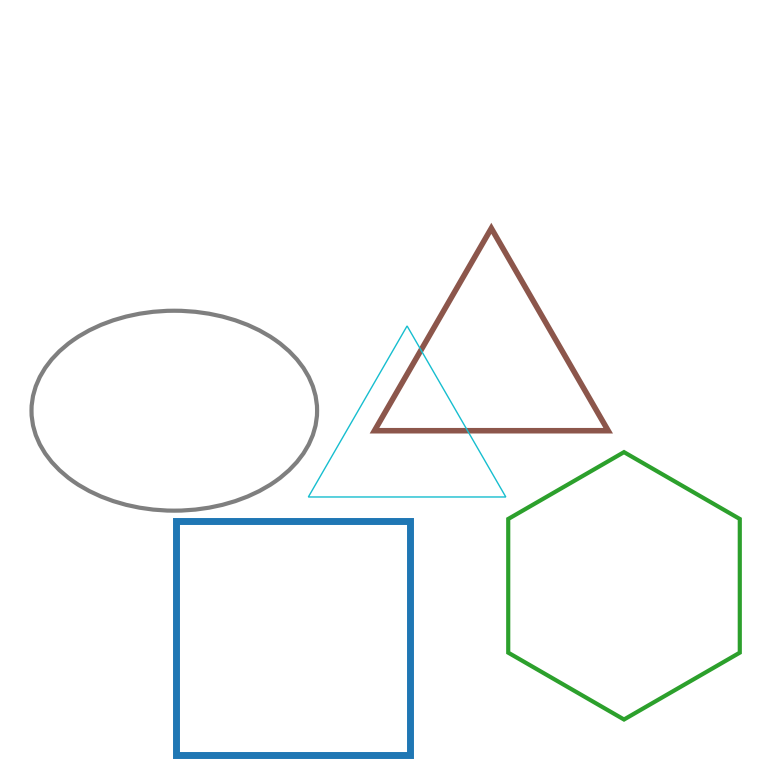[{"shape": "square", "thickness": 2.5, "radius": 0.76, "center": [0.38, 0.171]}, {"shape": "hexagon", "thickness": 1.5, "radius": 0.87, "center": [0.81, 0.239]}, {"shape": "triangle", "thickness": 2, "radius": 0.88, "center": [0.638, 0.528]}, {"shape": "oval", "thickness": 1.5, "radius": 0.93, "center": [0.226, 0.467]}, {"shape": "triangle", "thickness": 0.5, "radius": 0.74, "center": [0.529, 0.429]}]